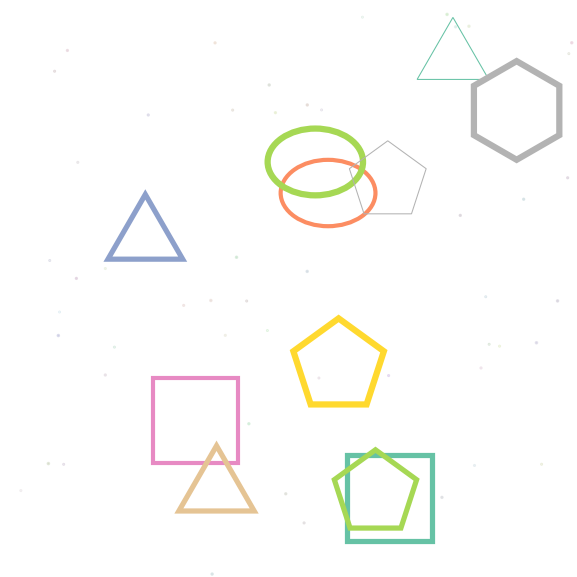[{"shape": "square", "thickness": 2.5, "radius": 0.37, "center": [0.675, 0.137]}, {"shape": "triangle", "thickness": 0.5, "radius": 0.36, "center": [0.784, 0.897]}, {"shape": "oval", "thickness": 2, "radius": 0.41, "center": [0.568, 0.665]}, {"shape": "triangle", "thickness": 2.5, "radius": 0.37, "center": [0.252, 0.588]}, {"shape": "square", "thickness": 2, "radius": 0.37, "center": [0.338, 0.271]}, {"shape": "pentagon", "thickness": 2.5, "radius": 0.37, "center": [0.65, 0.145]}, {"shape": "oval", "thickness": 3, "radius": 0.41, "center": [0.546, 0.719]}, {"shape": "pentagon", "thickness": 3, "radius": 0.41, "center": [0.586, 0.365]}, {"shape": "triangle", "thickness": 2.5, "radius": 0.38, "center": [0.375, 0.152]}, {"shape": "pentagon", "thickness": 0.5, "radius": 0.35, "center": [0.671, 0.685]}, {"shape": "hexagon", "thickness": 3, "radius": 0.43, "center": [0.895, 0.808]}]